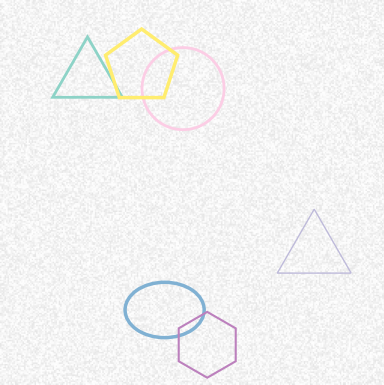[{"shape": "triangle", "thickness": 2, "radius": 0.52, "center": [0.227, 0.8]}, {"shape": "triangle", "thickness": 1, "radius": 0.55, "center": [0.816, 0.346]}, {"shape": "oval", "thickness": 2.5, "radius": 0.51, "center": [0.428, 0.195]}, {"shape": "circle", "thickness": 2, "radius": 0.53, "center": [0.476, 0.77]}, {"shape": "hexagon", "thickness": 1.5, "radius": 0.43, "center": [0.538, 0.104]}, {"shape": "pentagon", "thickness": 2.5, "radius": 0.49, "center": [0.368, 0.826]}]